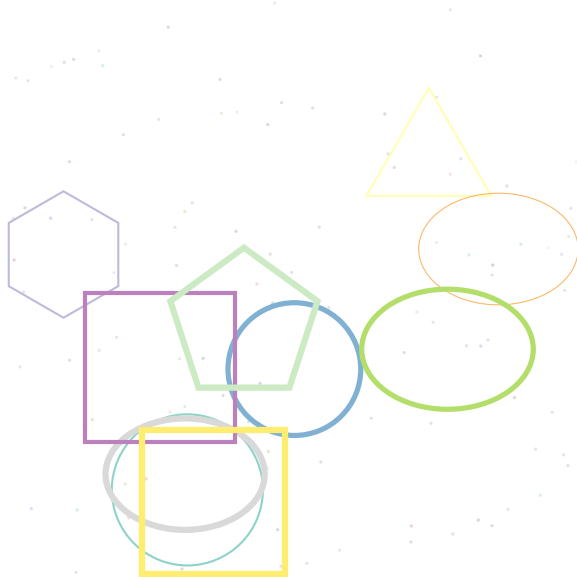[{"shape": "circle", "thickness": 1, "radius": 0.65, "center": [0.324, 0.151]}, {"shape": "triangle", "thickness": 1, "radius": 0.62, "center": [0.743, 0.722]}, {"shape": "hexagon", "thickness": 1, "radius": 0.55, "center": [0.11, 0.558]}, {"shape": "circle", "thickness": 2.5, "radius": 0.57, "center": [0.51, 0.36]}, {"shape": "oval", "thickness": 0.5, "radius": 0.69, "center": [0.863, 0.568]}, {"shape": "oval", "thickness": 2.5, "radius": 0.74, "center": [0.775, 0.394]}, {"shape": "oval", "thickness": 3, "radius": 0.69, "center": [0.321, 0.178]}, {"shape": "square", "thickness": 2, "radius": 0.65, "center": [0.277, 0.363]}, {"shape": "pentagon", "thickness": 3, "radius": 0.67, "center": [0.422, 0.436]}, {"shape": "square", "thickness": 3, "radius": 0.62, "center": [0.37, 0.13]}]